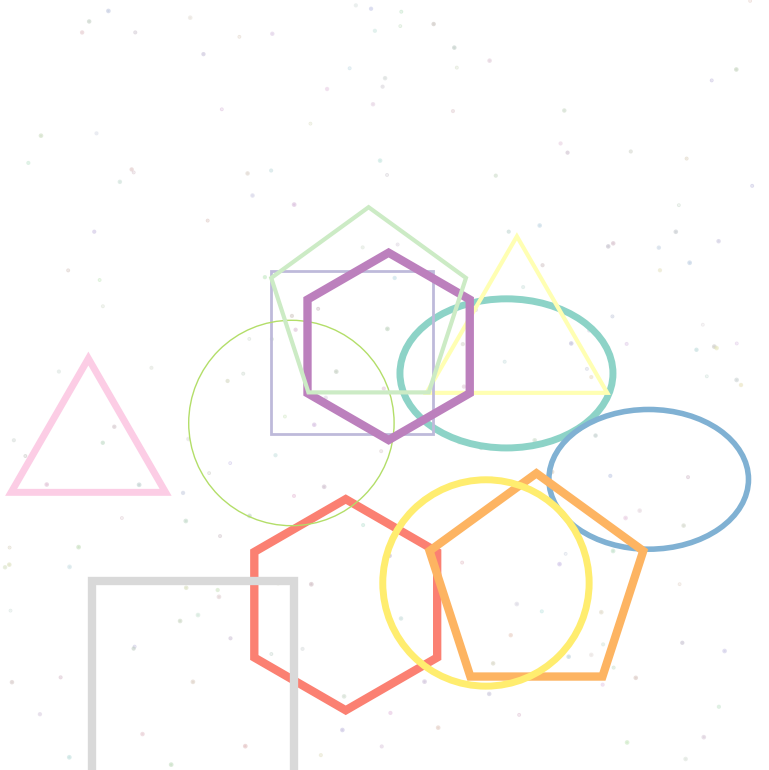[{"shape": "oval", "thickness": 2.5, "radius": 0.69, "center": [0.658, 0.515]}, {"shape": "triangle", "thickness": 1.5, "radius": 0.68, "center": [0.671, 0.558]}, {"shape": "square", "thickness": 1, "radius": 0.53, "center": [0.457, 0.542]}, {"shape": "hexagon", "thickness": 3, "radius": 0.69, "center": [0.449, 0.215]}, {"shape": "oval", "thickness": 2, "radius": 0.65, "center": [0.842, 0.377]}, {"shape": "pentagon", "thickness": 3, "radius": 0.73, "center": [0.697, 0.239]}, {"shape": "circle", "thickness": 0.5, "radius": 0.67, "center": [0.378, 0.451]}, {"shape": "triangle", "thickness": 2.5, "radius": 0.58, "center": [0.115, 0.419]}, {"shape": "square", "thickness": 3, "radius": 0.66, "center": [0.251, 0.115]}, {"shape": "hexagon", "thickness": 3, "radius": 0.61, "center": [0.505, 0.55]}, {"shape": "pentagon", "thickness": 1.5, "radius": 0.66, "center": [0.479, 0.598]}, {"shape": "circle", "thickness": 2.5, "radius": 0.67, "center": [0.631, 0.243]}]